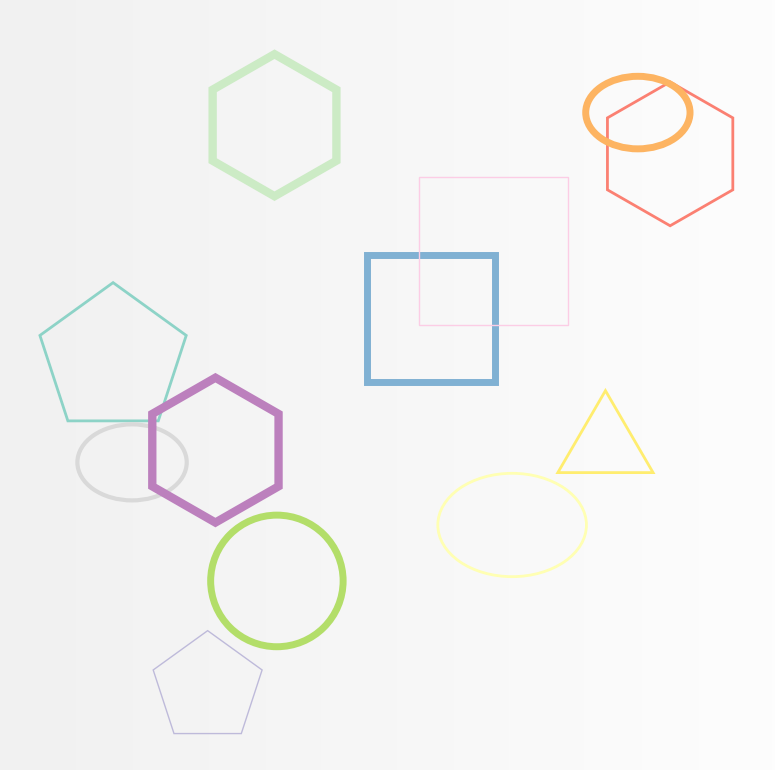[{"shape": "pentagon", "thickness": 1, "radius": 0.5, "center": [0.146, 0.534]}, {"shape": "oval", "thickness": 1, "radius": 0.48, "center": [0.661, 0.318]}, {"shape": "pentagon", "thickness": 0.5, "radius": 0.37, "center": [0.268, 0.107]}, {"shape": "hexagon", "thickness": 1, "radius": 0.47, "center": [0.865, 0.8]}, {"shape": "square", "thickness": 2.5, "radius": 0.41, "center": [0.557, 0.587]}, {"shape": "oval", "thickness": 2.5, "radius": 0.34, "center": [0.823, 0.854]}, {"shape": "circle", "thickness": 2.5, "radius": 0.43, "center": [0.357, 0.246]}, {"shape": "square", "thickness": 0.5, "radius": 0.48, "center": [0.636, 0.674]}, {"shape": "oval", "thickness": 1.5, "radius": 0.35, "center": [0.17, 0.4]}, {"shape": "hexagon", "thickness": 3, "radius": 0.47, "center": [0.278, 0.415]}, {"shape": "hexagon", "thickness": 3, "radius": 0.46, "center": [0.354, 0.837]}, {"shape": "triangle", "thickness": 1, "radius": 0.35, "center": [0.781, 0.422]}]